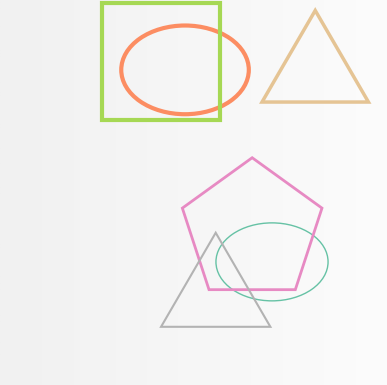[{"shape": "oval", "thickness": 1, "radius": 0.72, "center": [0.702, 0.32]}, {"shape": "oval", "thickness": 3, "radius": 0.82, "center": [0.477, 0.819]}, {"shape": "pentagon", "thickness": 2, "radius": 0.95, "center": [0.651, 0.401]}, {"shape": "square", "thickness": 3, "radius": 0.76, "center": [0.415, 0.84]}, {"shape": "triangle", "thickness": 2.5, "radius": 0.79, "center": [0.814, 0.814]}, {"shape": "triangle", "thickness": 1.5, "radius": 0.81, "center": [0.557, 0.233]}]